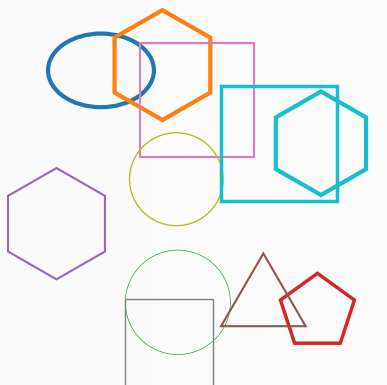[{"shape": "oval", "thickness": 3, "radius": 0.68, "center": [0.261, 0.817]}, {"shape": "hexagon", "thickness": 3, "radius": 0.71, "center": [0.419, 0.831]}, {"shape": "circle", "thickness": 0.5, "radius": 0.68, "center": [0.459, 0.215]}, {"shape": "pentagon", "thickness": 2.5, "radius": 0.5, "center": [0.819, 0.19]}, {"shape": "hexagon", "thickness": 1.5, "radius": 0.72, "center": [0.146, 0.419]}, {"shape": "triangle", "thickness": 1.5, "radius": 0.63, "center": [0.68, 0.216]}, {"shape": "square", "thickness": 1.5, "radius": 0.74, "center": [0.508, 0.74]}, {"shape": "square", "thickness": 1, "radius": 0.57, "center": [0.436, 0.108]}, {"shape": "circle", "thickness": 1, "radius": 0.6, "center": [0.455, 0.534]}, {"shape": "square", "thickness": 2.5, "radius": 0.75, "center": [0.719, 0.628]}, {"shape": "hexagon", "thickness": 3, "radius": 0.67, "center": [0.828, 0.628]}]